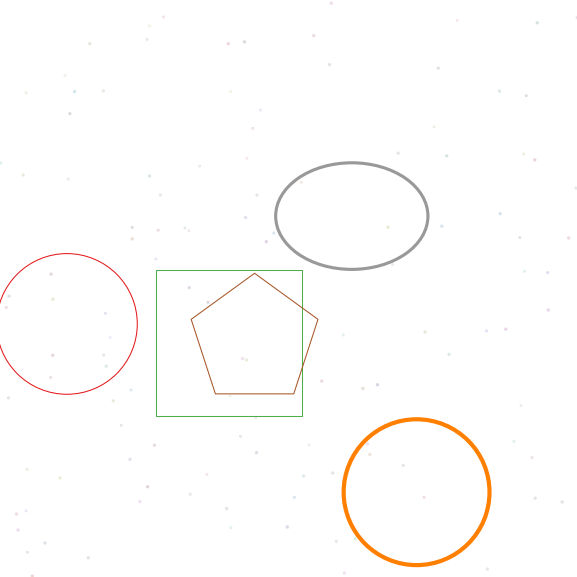[{"shape": "circle", "thickness": 0.5, "radius": 0.61, "center": [0.116, 0.438]}, {"shape": "square", "thickness": 0.5, "radius": 0.63, "center": [0.397, 0.405]}, {"shape": "circle", "thickness": 2, "radius": 0.63, "center": [0.721, 0.147]}, {"shape": "pentagon", "thickness": 0.5, "radius": 0.58, "center": [0.441, 0.41]}, {"shape": "oval", "thickness": 1.5, "radius": 0.66, "center": [0.609, 0.625]}]